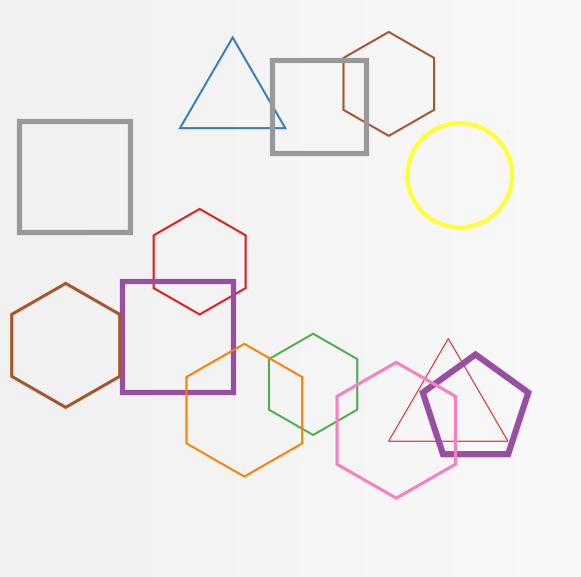[{"shape": "hexagon", "thickness": 1, "radius": 0.46, "center": [0.344, 0.546]}, {"shape": "triangle", "thickness": 0.5, "radius": 0.59, "center": [0.771, 0.294]}, {"shape": "triangle", "thickness": 1, "radius": 0.52, "center": [0.4, 0.83]}, {"shape": "hexagon", "thickness": 1, "radius": 0.44, "center": [0.539, 0.334]}, {"shape": "square", "thickness": 2.5, "radius": 0.48, "center": [0.305, 0.417]}, {"shape": "pentagon", "thickness": 3, "radius": 0.48, "center": [0.818, 0.29]}, {"shape": "hexagon", "thickness": 1, "radius": 0.57, "center": [0.42, 0.289]}, {"shape": "circle", "thickness": 2, "radius": 0.45, "center": [0.791, 0.696]}, {"shape": "hexagon", "thickness": 1.5, "radius": 0.54, "center": [0.113, 0.401]}, {"shape": "hexagon", "thickness": 1, "radius": 0.45, "center": [0.669, 0.854]}, {"shape": "hexagon", "thickness": 1.5, "radius": 0.59, "center": [0.682, 0.254]}, {"shape": "square", "thickness": 2.5, "radius": 0.48, "center": [0.128, 0.693]}, {"shape": "square", "thickness": 2.5, "radius": 0.4, "center": [0.549, 0.814]}]